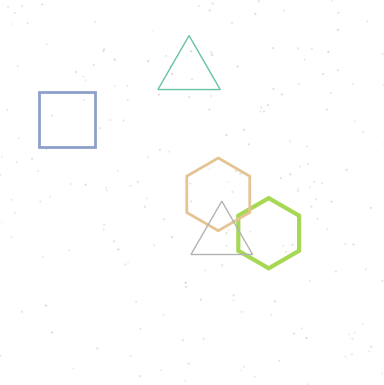[{"shape": "triangle", "thickness": 1, "radius": 0.47, "center": [0.491, 0.814]}, {"shape": "square", "thickness": 2, "radius": 0.36, "center": [0.174, 0.69]}, {"shape": "hexagon", "thickness": 3, "radius": 0.46, "center": [0.698, 0.394]}, {"shape": "hexagon", "thickness": 2, "radius": 0.47, "center": [0.567, 0.495]}, {"shape": "triangle", "thickness": 1, "radius": 0.46, "center": [0.576, 0.385]}]